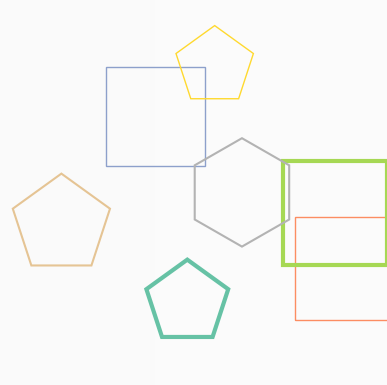[{"shape": "pentagon", "thickness": 3, "radius": 0.56, "center": [0.483, 0.215]}, {"shape": "square", "thickness": 1, "radius": 0.66, "center": [0.895, 0.303]}, {"shape": "square", "thickness": 1, "radius": 0.64, "center": [0.402, 0.697]}, {"shape": "square", "thickness": 3, "radius": 0.67, "center": [0.865, 0.446]}, {"shape": "pentagon", "thickness": 1, "radius": 0.53, "center": [0.554, 0.829]}, {"shape": "pentagon", "thickness": 1.5, "radius": 0.66, "center": [0.158, 0.417]}, {"shape": "hexagon", "thickness": 1.5, "radius": 0.7, "center": [0.624, 0.5]}]